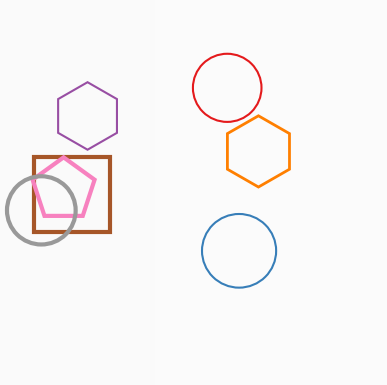[{"shape": "circle", "thickness": 1.5, "radius": 0.44, "center": [0.586, 0.772]}, {"shape": "circle", "thickness": 1.5, "radius": 0.48, "center": [0.617, 0.349]}, {"shape": "hexagon", "thickness": 1.5, "radius": 0.44, "center": [0.226, 0.699]}, {"shape": "hexagon", "thickness": 2, "radius": 0.46, "center": [0.667, 0.607]}, {"shape": "square", "thickness": 3, "radius": 0.49, "center": [0.187, 0.496]}, {"shape": "pentagon", "thickness": 3, "radius": 0.42, "center": [0.164, 0.507]}, {"shape": "circle", "thickness": 3, "radius": 0.44, "center": [0.107, 0.454]}]